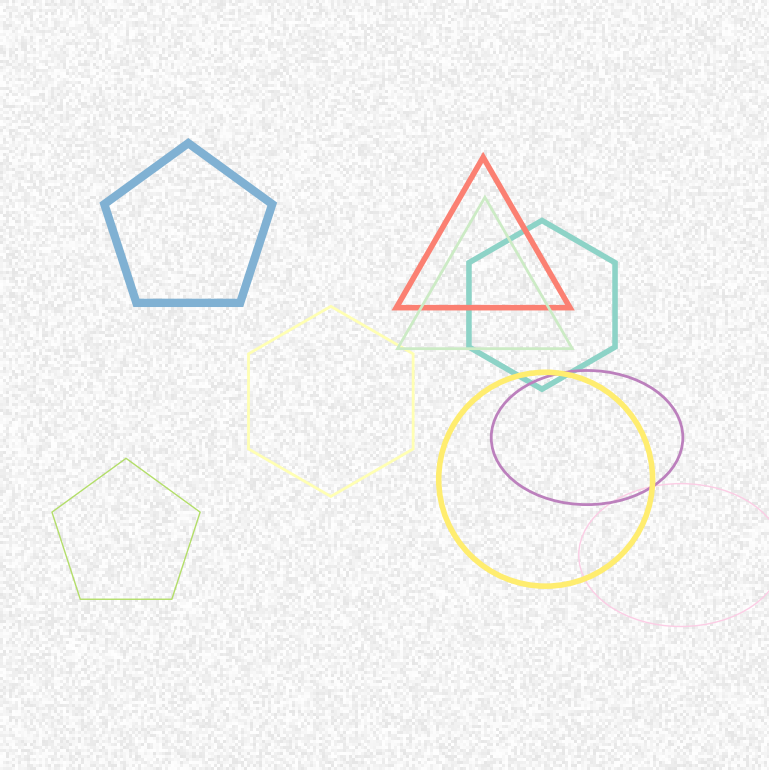[{"shape": "hexagon", "thickness": 2, "radius": 0.55, "center": [0.704, 0.604]}, {"shape": "hexagon", "thickness": 1, "radius": 0.62, "center": [0.43, 0.479]}, {"shape": "triangle", "thickness": 2, "radius": 0.65, "center": [0.627, 0.666]}, {"shape": "pentagon", "thickness": 3, "radius": 0.57, "center": [0.245, 0.699]}, {"shape": "pentagon", "thickness": 0.5, "radius": 0.51, "center": [0.164, 0.304]}, {"shape": "oval", "thickness": 0.5, "radius": 0.66, "center": [0.884, 0.279]}, {"shape": "oval", "thickness": 1, "radius": 0.62, "center": [0.762, 0.432]}, {"shape": "triangle", "thickness": 1, "radius": 0.66, "center": [0.63, 0.613]}, {"shape": "circle", "thickness": 2, "radius": 0.69, "center": [0.709, 0.378]}]